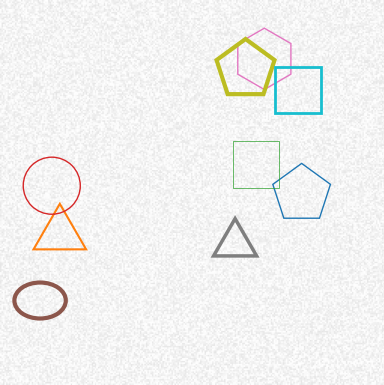[{"shape": "pentagon", "thickness": 1, "radius": 0.39, "center": [0.784, 0.497]}, {"shape": "triangle", "thickness": 1.5, "radius": 0.39, "center": [0.155, 0.392]}, {"shape": "square", "thickness": 0.5, "radius": 0.3, "center": [0.665, 0.573]}, {"shape": "circle", "thickness": 1, "radius": 0.37, "center": [0.134, 0.518]}, {"shape": "oval", "thickness": 3, "radius": 0.33, "center": [0.104, 0.219]}, {"shape": "hexagon", "thickness": 1, "radius": 0.4, "center": [0.687, 0.847]}, {"shape": "triangle", "thickness": 2.5, "radius": 0.32, "center": [0.611, 0.368]}, {"shape": "pentagon", "thickness": 3, "radius": 0.4, "center": [0.638, 0.82]}, {"shape": "square", "thickness": 2, "radius": 0.3, "center": [0.775, 0.767]}]